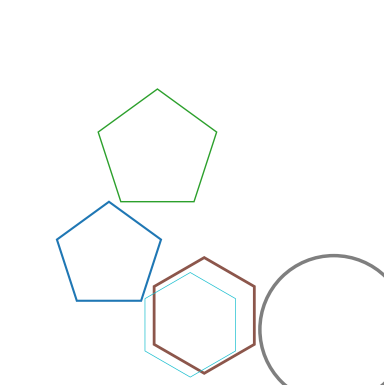[{"shape": "pentagon", "thickness": 1.5, "radius": 0.71, "center": [0.283, 0.334]}, {"shape": "pentagon", "thickness": 1, "radius": 0.81, "center": [0.409, 0.607]}, {"shape": "hexagon", "thickness": 2, "radius": 0.75, "center": [0.53, 0.181]}, {"shape": "circle", "thickness": 2.5, "radius": 0.96, "center": [0.867, 0.144]}, {"shape": "hexagon", "thickness": 0.5, "radius": 0.68, "center": [0.494, 0.156]}]